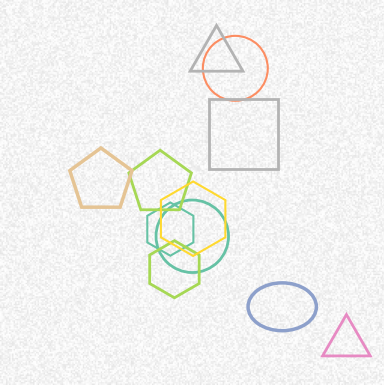[{"shape": "hexagon", "thickness": 1.5, "radius": 0.35, "center": [0.442, 0.405]}, {"shape": "circle", "thickness": 2, "radius": 0.47, "center": [0.499, 0.386]}, {"shape": "circle", "thickness": 1.5, "radius": 0.42, "center": [0.611, 0.823]}, {"shape": "oval", "thickness": 2.5, "radius": 0.44, "center": [0.733, 0.203]}, {"shape": "triangle", "thickness": 2, "radius": 0.36, "center": [0.9, 0.111]}, {"shape": "pentagon", "thickness": 2, "radius": 0.43, "center": [0.416, 0.524]}, {"shape": "hexagon", "thickness": 2, "radius": 0.37, "center": [0.453, 0.301]}, {"shape": "hexagon", "thickness": 1.5, "radius": 0.48, "center": [0.502, 0.432]}, {"shape": "pentagon", "thickness": 2.5, "radius": 0.42, "center": [0.262, 0.531]}, {"shape": "square", "thickness": 2, "radius": 0.45, "center": [0.632, 0.652]}, {"shape": "triangle", "thickness": 2, "radius": 0.4, "center": [0.562, 0.855]}]